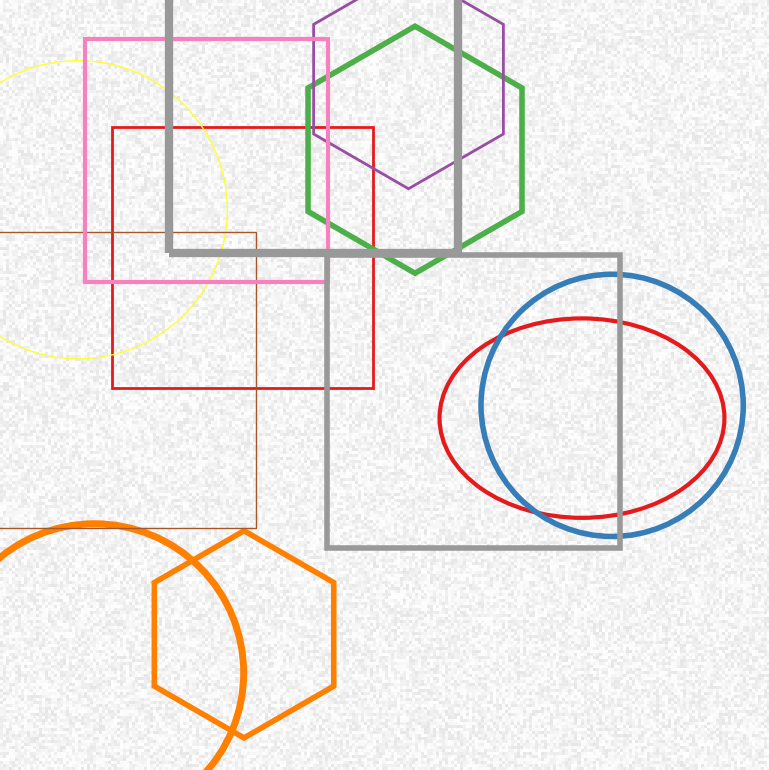[{"shape": "square", "thickness": 1, "radius": 0.85, "center": [0.315, 0.665]}, {"shape": "oval", "thickness": 1.5, "radius": 0.92, "center": [0.756, 0.457]}, {"shape": "circle", "thickness": 2, "radius": 0.85, "center": [0.795, 0.474]}, {"shape": "hexagon", "thickness": 2, "radius": 0.8, "center": [0.539, 0.806]}, {"shape": "hexagon", "thickness": 1, "radius": 0.71, "center": [0.531, 0.897]}, {"shape": "hexagon", "thickness": 2, "radius": 0.67, "center": [0.317, 0.176]}, {"shape": "circle", "thickness": 2.5, "radius": 0.97, "center": [0.123, 0.126]}, {"shape": "circle", "thickness": 0.5, "radius": 0.97, "center": [0.102, 0.728]}, {"shape": "square", "thickness": 0.5, "radius": 0.96, "center": [0.14, 0.507]}, {"shape": "square", "thickness": 1.5, "radius": 0.79, "center": [0.268, 0.791]}, {"shape": "square", "thickness": 3, "radius": 0.94, "center": [0.407, 0.859]}, {"shape": "square", "thickness": 2, "radius": 0.95, "center": [0.615, 0.479]}]